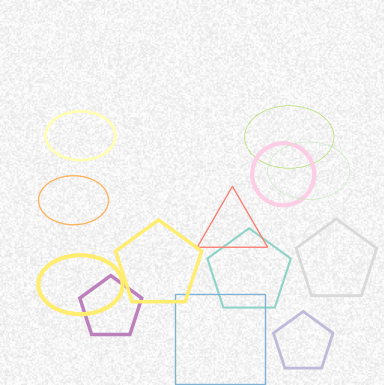[{"shape": "pentagon", "thickness": 1.5, "radius": 0.57, "center": [0.647, 0.293]}, {"shape": "oval", "thickness": 2, "radius": 0.45, "center": [0.209, 0.647]}, {"shape": "pentagon", "thickness": 2, "radius": 0.41, "center": [0.788, 0.11]}, {"shape": "triangle", "thickness": 1, "radius": 0.53, "center": [0.604, 0.411]}, {"shape": "square", "thickness": 1, "radius": 0.59, "center": [0.571, 0.119]}, {"shape": "oval", "thickness": 1, "radius": 0.46, "center": [0.191, 0.48]}, {"shape": "oval", "thickness": 0.5, "radius": 0.58, "center": [0.751, 0.644]}, {"shape": "circle", "thickness": 3, "radius": 0.4, "center": [0.736, 0.547]}, {"shape": "pentagon", "thickness": 2, "radius": 0.55, "center": [0.874, 0.321]}, {"shape": "pentagon", "thickness": 2.5, "radius": 0.42, "center": [0.288, 0.2]}, {"shape": "oval", "thickness": 0.5, "radius": 0.53, "center": [0.802, 0.556]}, {"shape": "pentagon", "thickness": 2.5, "radius": 0.59, "center": [0.412, 0.311]}, {"shape": "oval", "thickness": 3, "radius": 0.55, "center": [0.209, 0.261]}]